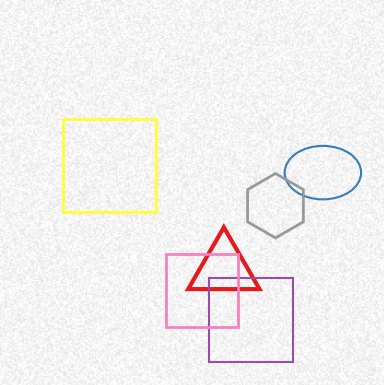[{"shape": "triangle", "thickness": 3, "radius": 0.54, "center": [0.581, 0.303]}, {"shape": "oval", "thickness": 1.5, "radius": 0.5, "center": [0.839, 0.552]}, {"shape": "square", "thickness": 1.5, "radius": 0.55, "center": [0.652, 0.169]}, {"shape": "square", "thickness": 2, "radius": 0.6, "center": [0.285, 0.57]}, {"shape": "square", "thickness": 2, "radius": 0.47, "center": [0.524, 0.245]}, {"shape": "hexagon", "thickness": 2, "radius": 0.42, "center": [0.716, 0.466]}]